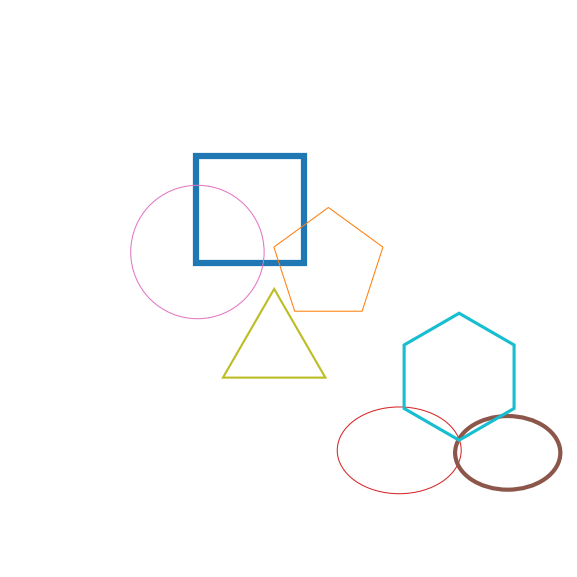[{"shape": "square", "thickness": 3, "radius": 0.47, "center": [0.433, 0.636]}, {"shape": "pentagon", "thickness": 0.5, "radius": 0.5, "center": [0.569, 0.541]}, {"shape": "oval", "thickness": 0.5, "radius": 0.54, "center": [0.691, 0.219]}, {"shape": "oval", "thickness": 2, "radius": 0.46, "center": [0.879, 0.215]}, {"shape": "circle", "thickness": 0.5, "radius": 0.58, "center": [0.342, 0.563]}, {"shape": "triangle", "thickness": 1, "radius": 0.51, "center": [0.475, 0.396]}, {"shape": "hexagon", "thickness": 1.5, "radius": 0.55, "center": [0.795, 0.347]}]